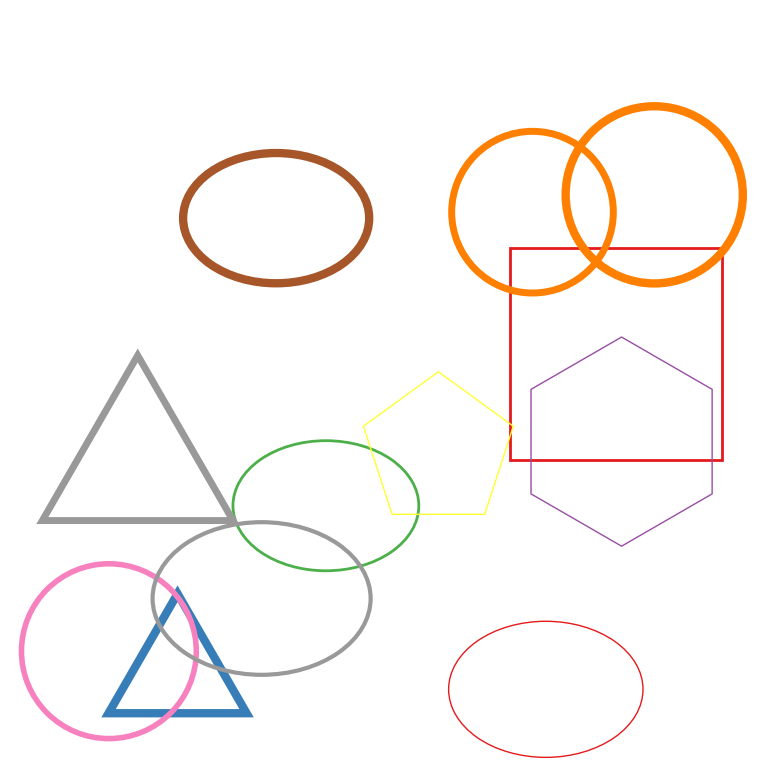[{"shape": "oval", "thickness": 0.5, "radius": 0.63, "center": [0.709, 0.105]}, {"shape": "square", "thickness": 1, "radius": 0.69, "center": [0.8, 0.54]}, {"shape": "triangle", "thickness": 3, "radius": 0.52, "center": [0.231, 0.125]}, {"shape": "oval", "thickness": 1, "radius": 0.6, "center": [0.423, 0.343]}, {"shape": "hexagon", "thickness": 0.5, "radius": 0.68, "center": [0.807, 0.426]}, {"shape": "circle", "thickness": 2.5, "radius": 0.52, "center": [0.692, 0.724]}, {"shape": "circle", "thickness": 3, "radius": 0.58, "center": [0.85, 0.747]}, {"shape": "pentagon", "thickness": 0.5, "radius": 0.51, "center": [0.569, 0.415]}, {"shape": "oval", "thickness": 3, "radius": 0.6, "center": [0.359, 0.717]}, {"shape": "circle", "thickness": 2, "radius": 0.57, "center": [0.141, 0.154]}, {"shape": "triangle", "thickness": 2.5, "radius": 0.71, "center": [0.179, 0.395]}, {"shape": "oval", "thickness": 1.5, "radius": 0.71, "center": [0.34, 0.223]}]